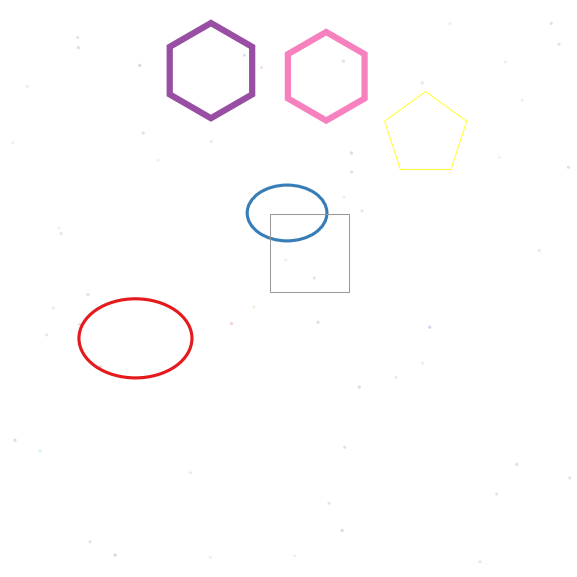[{"shape": "oval", "thickness": 1.5, "radius": 0.49, "center": [0.235, 0.413]}, {"shape": "oval", "thickness": 1.5, "radius": 0.35, "center": [0.497, 0.63]}, {"shape": "hexagon", "thickness": 3, "radius": 0.41, "center": [0.365, 0.877]}, {"shape": "pentagon", "thickness": 0.5, "radius": 0.37, "center": [0.737, 0.766]}, {"shape": "hexagon", "thickness": 3, "radius": 0.38, "center": [0.565, 0.867]}, {"shape": "square", "thickness": 0.5, "radius": 0.34, "center": [0.536, 0.561]}]